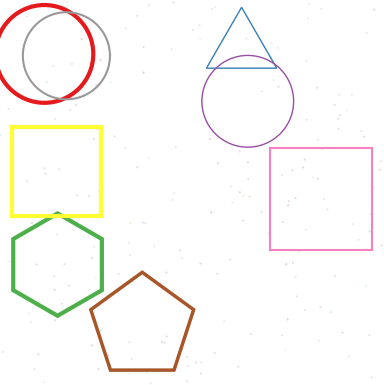[{"shape": "circle", "thickness": 3, "radius": 0.64, "center": [0.115, 0.86]}, {"shape": "triangle", "thickness": 1, "radius": 0.53, "center": [0.627, 0.876]}, {"shape": "hexagon", "thickness": 3, "radius": 0.66, "center": [0.149, 0.313]}, {"shape": "circle", "thickness": 1, "radius": 0.6, "center": [0.643, 0.737]}, {"shape": "square", "thickness": 3, "radius": 0.58, "center": [0.146, 0.555]}, {"shape": "pentagon", "thickness": 2.5, "radius": 0.7, "center": [0.369, 0.152]}, {"shape": "square", "thickness": 1.5, "radius": 0.67, "center": [0.834, 0.483]}, {"shape": "circle", "thickness": 1.5, "radius": 0.57, "center": [0.172, 0.855]}]